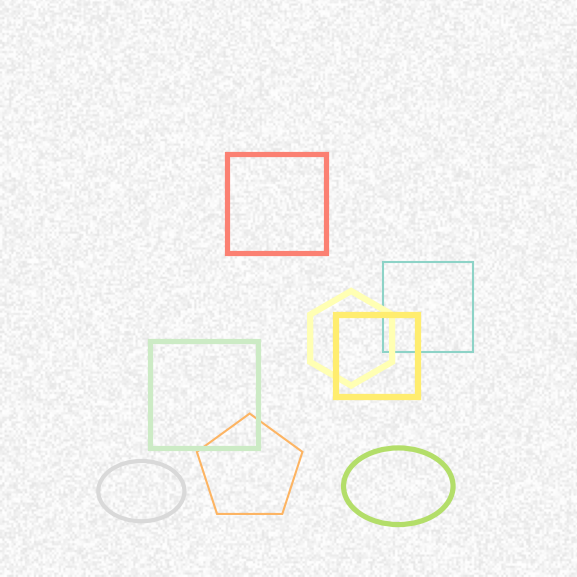[{"shape": "square", "thickness": 1, "radius": 0.39, "center": [0.741, 0.468]}, {"shape": "hexagon", "thickness": 3, "radius": 0.41, "center": [0.608, 0.413]}, {"shape": "square", "thickness": 2.5, "radius": 0.43, "center": [0.479, 0.646]}, {"shape": "pentagon", "thickness": 1, "radius": 0.48, "center": [0.432, 0.187]}, {"shape": "oval", "thickness": 2.5, "radius": 0.47, "center": [0.69, 0.157]}, {"shape": "oval", "thickness": 2, "radius": 0.37, "center": [0.245, 0.149]}, {"shape": "square", "thickness": 2.5, "radius": 0.47, "center": [0.353, 0.316]}, {"shape": "square", "thickness": 3, "radius": 0.35, "center": [0.652, 0.382]}]